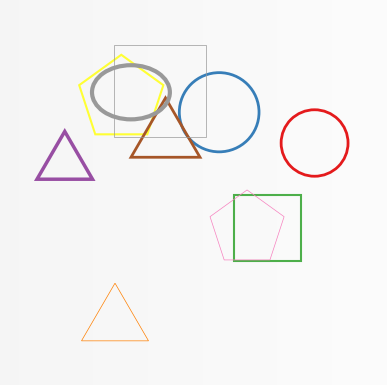[{"shape": "circle", "thickness": 2, "radius": 0.43, "center": [0.812, 0.629]}, {"shape": "circle", "thickness": 2, "radius": 0.51, "center": [0.566, 0.708]}, {"shape": "square", "thickness": 1.5, "radius": 0.43, "center": [0.69, 0.409]}, {"shape": "triangle", "thickness": 2.5, "radius": 0.41, "center": [0.167, 0.576]}, {"shape": "triangle", "thickness": 0.5, "radius": 0.5, "center": [0.297, 0.165]}, {"shape": "pentagon", "thickness": 1.5, "radius": 0.57, "center": [0.313, 0.743]}, {"shape": "triangle", "thickness": 2, "radius": 0.51, "center": [0.427, 0.643]}, {"shape": "pentagon", "thickness": 0.5, "radius": 0.5, "center": [0.638, 0.406]}, {"shape": "square", "thickness": 0.5, "radius": 0.59, "center": [0.413, 0.764]}, {"shape": "oval", "thickness": 3, "radius": 0.5, "center": [0.338, 0.76]}]